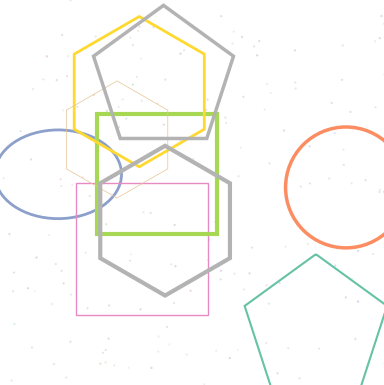[{"shape": "pentagon", "thickness": 1.5, "radius": 0.97, "center": [0.82, 0.145]}, {"shape": "circle", "thickness": 2.5, "radius": 0.78, "center": [0.899, 0.513]}, {"shape": "oval", "thickness": 2, "radius": 0.82, "center": [0.151, 0.547]}, {"shape": "square", "thickness": 1, "radius": 0.86, "center": [0.369, 0.354]}, {"shape": "square", "thickness": 3, "radius": 0.78, "center": [0.408, 0.548]}, {"shape": "hexagon", "thickness": 2, "radius": 0.98, "center": [0.362, 0.762]}, {"shape": "hexagon", "thickness": 0.5, "radius": 0.76, "center": [0.304, 0.638]}, {"shape": "hexagon", "thickness": 3, "radius": 0.97, "center": [0.429, 0.427]}, {"shape": "pentagon", "thickness": 2.5, "radius": 0.96, "center": [0.425, 0.795]}]